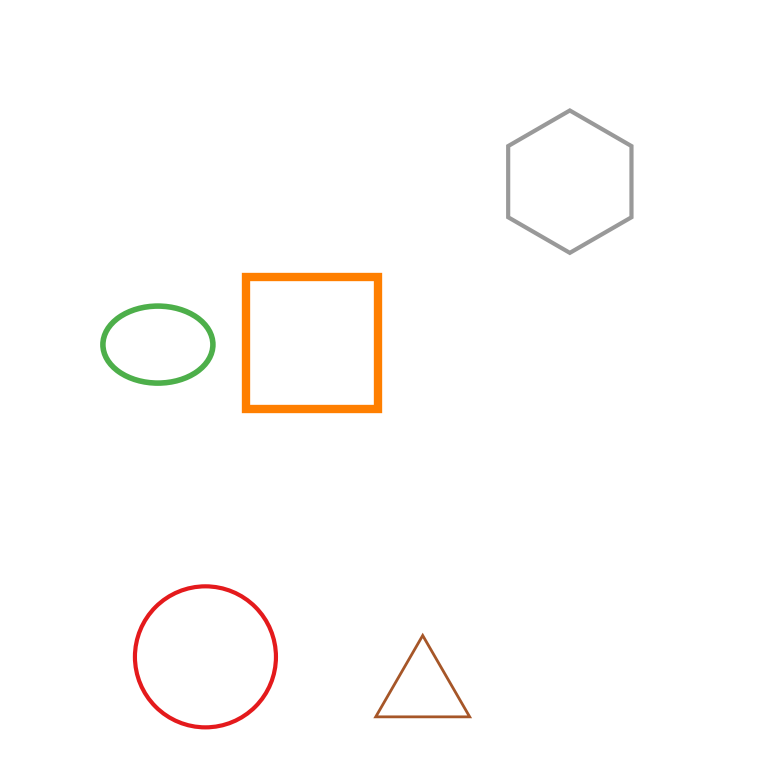[{"shape": "circle", "thickness": 1.5, "radius": 0.46, "center": [0.267, 0.147]}, {"shape": "oval", "thickness": 2, "radius": 0.36, "center": [0.205, 0.552]}, {"shape": "square", "thickness": 3, "radius": 0.43, "center": [0.405, 0.555]}, {"shape": "triangle", "thickness": 1, "radius": 0.35, "center": [0.549, 0.104]}, {"shape": "hexagon", "thickness": 1.5, "radius": 0.46, "center": [0.74, 0.764]}]